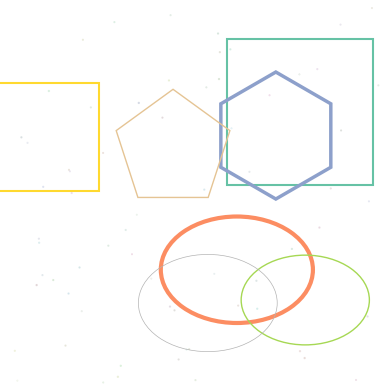[{"shape": "square", "thickness": 1.5, "radius": 0.95, "center": [0.779, 0.709]}, {"shape": "oval", "thickness": 3, "radius": 0.99, "center": [0.615, 0.299]}, {"shape": "hexagon", "thickness": 2.5, "radius": 0.82, "center": [0.716, 0.648]}, {"shape": "oval", "thickness": 1, "radius": 0.83, "center": [0.793, 0.221]}, {"shape": "square", "thickness": 1.5, "radius": 0.7, "center": [0.117, 0.644]}, {"shape": "pentagon", "thickness": 1, "radius": 0.78, "center": [0.449, 0.613]}, {"shape": "oval", "thickness": 0.5, "radius": 0.9, "center": [0.54, 0.213]}]